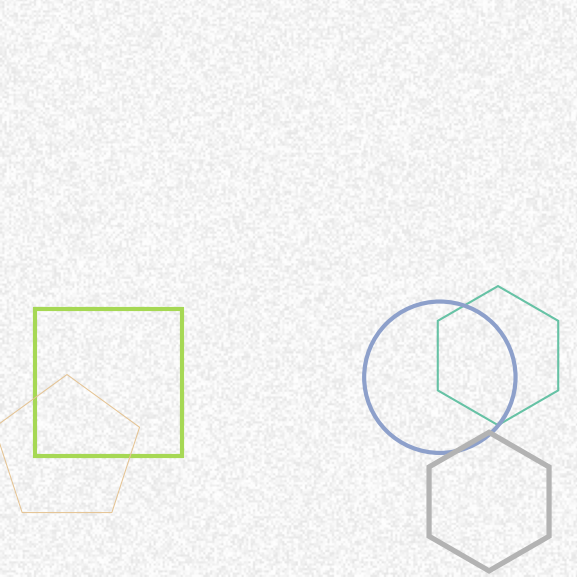[{"shape": "hexagon", "thickness": 1, "radius": 0.6, "center": [0.862, 0.383]}, {"shape": "circle", "thickness": 2, "radius": 0.66, "center": [0.762, 0.346]}, {"shape": "square", "thickness": 2, "radius": 0.64, "center": [0.188, 0.337]}, {"shape": "pentagon", "thickness": 0.5, "radius": 0.66, "center": [0.116, 0.218]}, {"shape": "hexagon", "thickness": 2.5, "radius": 0.6, "center": [0.847, 0.131]}]